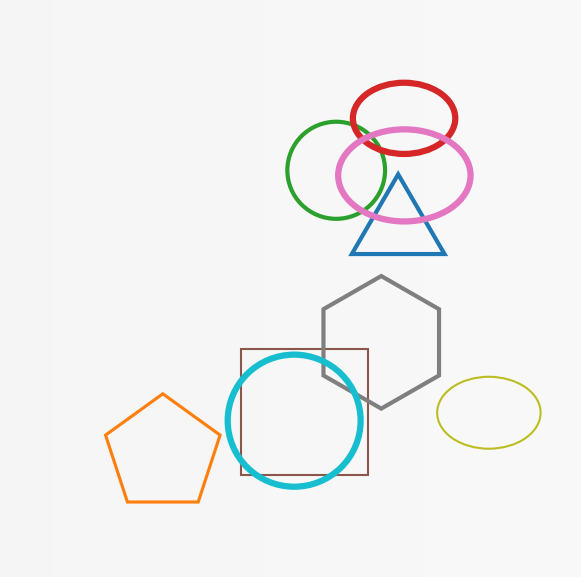[{"shape": "triangle", "thickness": 2, "radius": 0.46, "center": [0.685, 0.605]}, {"shape": "pentagon", "thickness": 1.5, "radius": 0.52, "center": [0.28, 0.214]}, {"shape": "circle", "thickness": 2, "radius": 0.42, "center": [0.578, 0.704]}, {"shape": "oval", "thickness": 3, "radius": 0.44, "center": [0.695, 0.794]}, {"shape": "square", "thickness": 1, "radius": 0.54, "center": [0.524, 0.286]}, {"shape": "oval", "thickness": 3, "radius": 0.57, "center": [0.696, 0.695]}, {"shape": "hexagon", "thickness": 2, "radius": 0.57, "center": [0.656, 0.406]}, {"shape": "oval", "thickness": 1, "radius": 0.44, "center": [0.841, 0.284]}, {"shape": "circle", "thickness": 3, "radius": 0.57, "center": [0.506, 0.271]}]